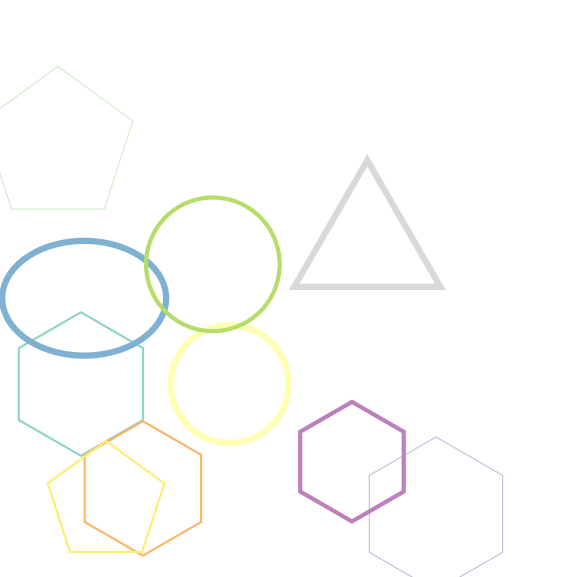[{"shape": "hexagon", "thickness": 1, "radius": 0.62, "center": [0.14, 0.334]}, {"shape": "circle", "thickness": 3, "radius": 0.51, "center": [0.398, 0.334]}, {"shape": "hexagon", "thickness": 0.5, "radius": 0.67, "center": [0.755, 0.109]}, {"shape": "oval", "thickness": 3, "radius": 0.71, "center": [0.146, 0.483]}, {"shape": "hexagon", "thickness": 1, "radius": 0.58, "center": [0.247, 0.153]}, {"shape": "circle", "thickness": 2, "radius": 0.58, "center": [0.369, 0.541]}, {"shape": "triangle", "thickness": 3, "radius": 0.73, "center": [0.636, 0.575]}, {"shape": "hexagon", "thickness": 2, "radius": 0.52, "center": [0.609, 0.2]}, {"shape": "pentagon", "thickness": 0.5, "radius": 0.68, "center": [0.1, 0.748]}, {"shape": "pentagon", "thickness": 1, "radius": 0.53, "center": [0.184, 0.129]}]